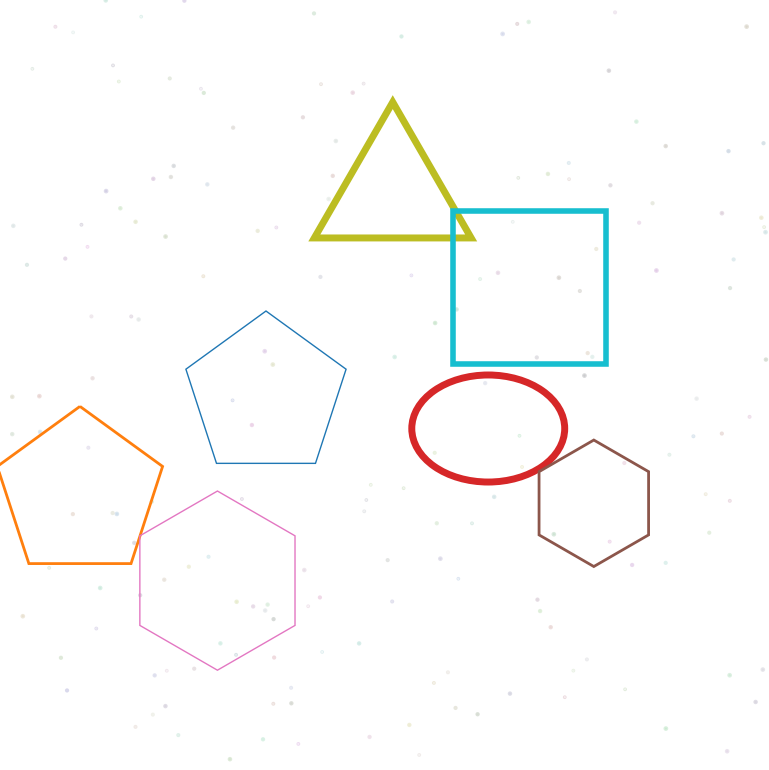[{"shape": "pentagon", "thickness": 0.5, "radius": 0.55, "center": [0.345, 0.487]}, {"shape": "pentagon", "thickness": 1, "radius": 0.56, "center": [0.104, 0.359]}, {"shape": "oval", "thickness": 2.5, "radius": 0.5, "center": [0.634, 0.443]}, {"shape": "hexagon", "thickness": 1, "radius": 0.41, "center": [0.771, 0.346]}, {"shape": "hexagon", "thickness": 0.5, "radius": 0.58, "center": [0.282, 0.246]}, {"shape": "triangle", "thickness": 2.5, "radius": 0.59, "center": [0.51, 0.75]}, {"shape": "square", "thickness": 2, "radius": 0.5, "center": [0.688, 0.626]}]